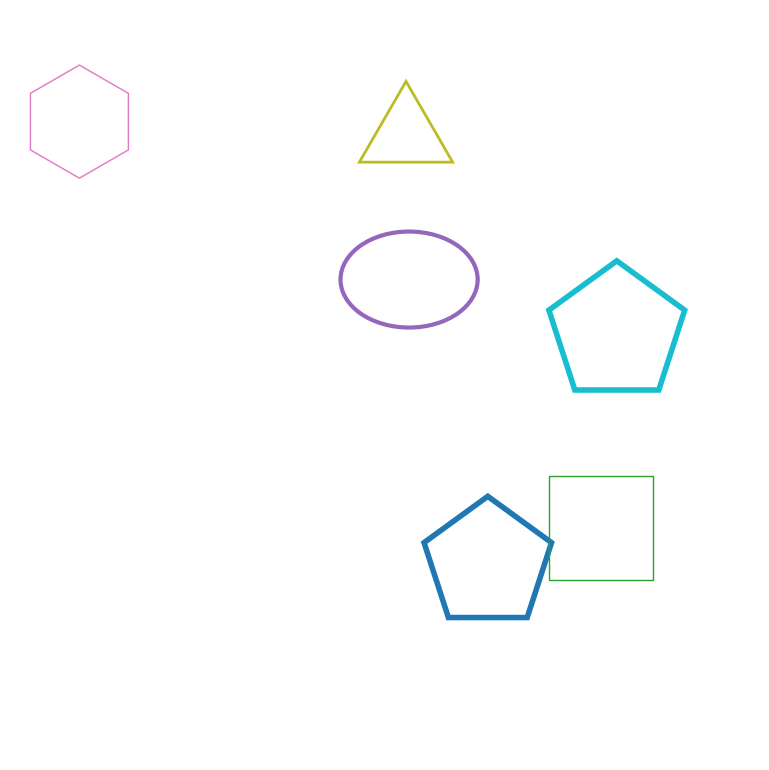[{"shape": "pentagon", "thickness": 2, "radius": 0.44, "center": [0.633, 0.268]}, {"shape": "square", "thickness": 0.5, "radius": 0.34, "center": [0.781, 0.314]}, {"shape": "oval", "thickness": 1.5, "radius": 0.45, "center": [0.531, 0.637]}, {"shape": "hexagon", "thickness": 0.5, "radius": 0.37, "center": [0.103, 0.842]}, {"shape": "triangle", "thickness": 1, "radius": 0.35, "center": [0.527, 0.824]}, {"shape": "pentagon", "thickness": 2, "radius": 0.46, "center": [0.801, 0.569]}]